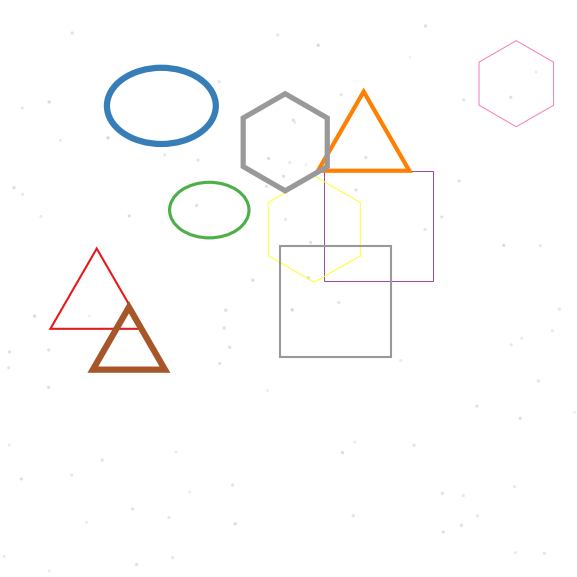[{"shape": "triangle", "thickness": 1, "radius": 0.46, "center": [0.167, 0.476]}, {"shape": "oval", "thickness": 3, "radius": 0.47, "center": [0.279, 0.816]}, {"shape": "oval", "thickness": 1.5, "radius": 0.34, "center": [0.362, 0.635]}, {"shape": "square", "thickness": 0.5, "radius": 0.47, "center": [0.656, 0.608]}, {"shape": "triangle", "thickness": 2, "radius": 0.46, "center": [0.63, 0.749]}, {"shape": "hexagon", "thickness": 0.5, "radius": 0.46, "center": [0.544, 0.602]}, {"shape": "triangle", "thickness": 3, "radius": 0.36, "center": [0.223, 0.395]}, {"shape": "hexagon", "thickness": 0.5, "radius": 0.37, "center": [0.894, 0.854]}, {"shape": "hexagon", "thickness": 2.5, "radius": 0.42, "center": [0.494, 0.753]}, {"shape": "square", "thickness": 1, "radius": 0.48, "center": [0.58, 0.478]}]